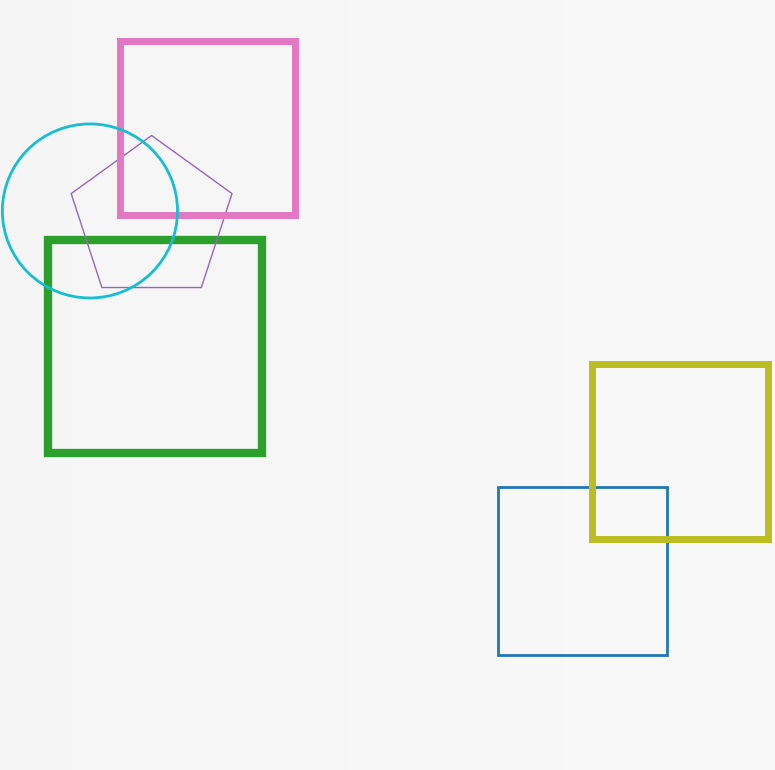[{"shape": "square", "thickness": 1, "radius": 0.55, "center": [0.752, 0.259]}, {"shape": "square", "thickness": 3, "radius": 0.69, "center": [0.201, 0.55]}, {"shape": "pentagon", "thickness": 0.5, "radius": 0.55, "center": [0.196, 0.715]}, {"shape": "square", "thickness": 2.5, "radius": 0.56, "center": [0.268, 0.834]}, {"shape": "square", "thickness": 2.5, "radius": 0.57, "center": [0.877, 0.414]}, {"shape": "circle", "thickness": 1, "radius": 0.57, "center": [0.116, 0.726]}]